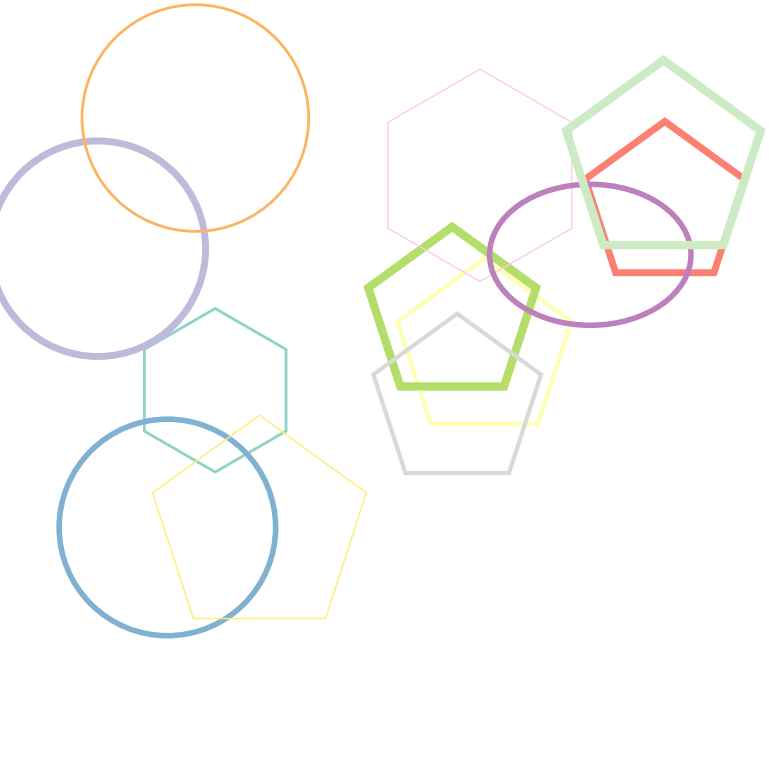[{"shape": "hexagon", "thickness": 1, "radius": 0.53, "center": [0.28, 0.493]}, {"shape": "pentagon", "thickness": 1.5, "radius": 0.59, "center": [0.629, 0.546]}, {"shape": "circle", "thickness": 2.5, "radius": 0.7, "center": [0.127, 0.677]}, {"shape": "pentagon", "thickness": 2.5, "radius": 0.54, "center": [0.863, 0.734]}, {"shape": "circle", "thickness": 2, "radius": 0.7, "center": [0.217, 0.315]}, {"shape": "circle", "thickness": 1, "radius": 0.74, "center": [0.254, 0.847]}, {"shape": "pentagon", "thickness": 3, "radius": 0.57, "center": [0.587, 0.591]}, {"shape": "hexagon", "thickness": 0.5, "radius": 0.69, "center": [0.623, 0.772]}, {"shape": "pentagon", "thickness": 1.5, "radius": 0.57, "center": [0.594, 0.478]}, {"shape": "oval", "thickness": 2, "radius": 0.65, "center": [0.767, 0.669]}, {"shape": "pentagon", "thickness": 3, "radius": 0.66, "center": [0.862, 0.789]}, {"shape": "pentagon", "thickness": 0.5, "radius": 0.73, "center": [0.337, 0.315]}]